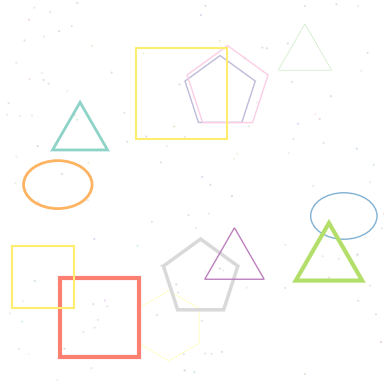[{"shape": "triangle", "thickness": 2, "radius": 0.41, "center": [0.208, 0.652]}, {"shape": "hexagon", "thickness": 0.5, "radius": 0.45, "center": [0.438, 0.154]}, {"shape": "pentagon", "thickness": 1, "radius": 0.48, "center": [0.572, 0.76]}, {"shape": "square", "thickness": 3, "radius": 0.52, "center": [0.259, 0.175]}, {"shape": "oval", "thickness": 1, "radius": 0.43, "center": [0.893, 0.439]}, {"shape": "oval", "thickness": 2, "radius": 0.44, "center": [0.15, 0.52]}, {"shape": "triangle", "thickness": 3, "radius": 0.5, "center": [0.854, 0.321]}, {"shape": "pentagon", "thickness": 1, "radius": 0.55, "center": [0.591, 0.771]}, {"shape": "pentagon", "thickness": 2.5, "radius": 0.51, "center": [0.521, 0.278]}, {"shape": "triangle", "thickness": 1, "radius": 0.45, "center": [0.609, 0.319]}, {"shape": "triangle", "thickness": 0.5, "radius": 0.4, "center": [0.792, 0.858]}, {"shape": "square", "thickness": 1.5, "radius": 0.4, "center": [0.113, 0.28]}, {"shape": "square", "thickness": 1.5, "radius": 0.59, "center": [0.472, 0.757]}]